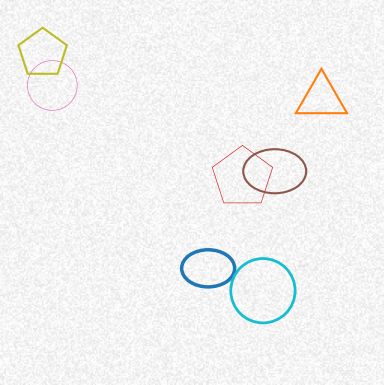[{"shape": "oval", "thickness": 2.5, "radius": 0.34, "center": [0.541, 0.303]}, {"shape": "triangle", "thickness": 1.5, "radius": 0.38, "center": [0.835, 0.744]}, {"shape": "pentagon", "thickness": 0.5, "radius": 0.41, "center": [0.63, 0.54]}, {"shape": "oval", "thickness": 1.5, "radius": 0.41, "center": [0.714, 0.555]}, {"shape": "circle", "thickness": 0.5, "radius": 0.32, "center": [0.136, 0.778]}, {"shape": "pentagon", "thickness": 1.5, "radius": 0.33, "center": [0.111, 0.862]}, {"shape": "circle", "thickness": 2, "radius": 0.42, "center": [0.683, 0.245]}]